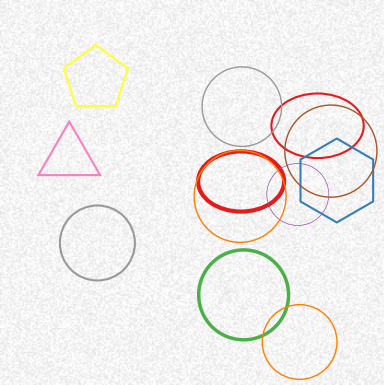[{"shape": "oval", "thickness": 1.5, "radius": 0.6, "center": [0.825, 0.673]}, {"shape": "oval", "thickness": 3, "radius": 0.56, "center": [0.626, 0.529]}, {"shape": "hexagon", "thickness": 1.5, "radius": 0.54, "center": [0.875, 0.531]}, {"shape": "circle", "thickness": 2.5, "radius": 0.58, "center": [0.633, 0.234]}, {"shape": "circle", "thickness": 0.5, "radius": 0.4, "center": [0.773, 0.495]}, {"shape": "circle", "thickness": 1, "radius": 0.6, "center": [0.624, 0.49]}, {"shape": "circle", "thickness": 1, "radius": 0.49, "center": [0.778, 0.112]}, {"shape": "pentagon", "thickness": 1.5, "radius": 0.44, "center": [0.249, 0.795]}, {"shape": "circle", "thickness": 1, "radius": 0.6, "center": [0.859, 0.607]}, {"shape": "triangle", "thickness": 1.5, "radius": 0.46, "center": [0.18, 0.591]}, {"shape": "circle", "thickness": 1.5, "radius": 0.49, "center": [0.253, 0.369]}, {"shape": "circle", "thickness": 1, "radius": 0.52, "center": [0.628, 0.723]}]